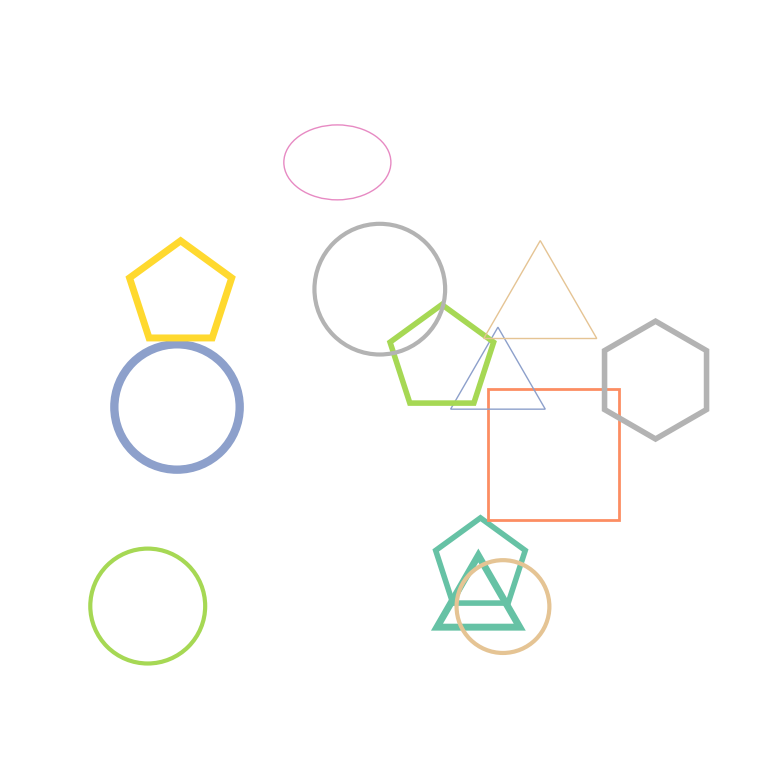[{"shape": "pentagon", "thickness": 2, "radius": 0.31, "center": [0.624, 0.266]}, {"shape": "triangle", "thickness": 2.5, "radius": 0.31, "center": [0.621, 0.217]}, {"shape": "square", "thickness": 1, "radius": 0.42, "center": [0.719, 0.409]}, {"shape": "triangle", "thickness": 0.5, "radius": 0.35, "center": [0.647, 0.504]}, {"shape": "circle", "thickness": 3, "radius": 0.41, "center": [0.23, 0.471]}, {"shape": "oval", "thickness": 0.5, "radius": 0.35, "center": [0.438, 0.789]}, {"shape": "pentagon", "thickness": 2, "radius": 0.35, "center": [0.574, 0.534]}, {"shape": "circle", "thickness": 1.5, "radius": 0.37, "center": [0.192, 0.213]}, {"shape": "pentagon", "thickness": 2.5, "radius": 0.35, "center": [0.235, 0.618]}, {"shape": "triangle", "thickness": 0.5, "radius": 0.42, "center": [0.702, 0.603]}, {"shape": "circle", "thickness": 1.5, "radius": 0.3, "center": [0.653, 0.212]}, {"shape": "hexagon", "thickness": 2, "radius": 0.38, "center": [0.851, 0.506]}, {"shape": "circle", "thickness": 1.5, "radius": 0.42, "center": [0.493, 0.624]}]